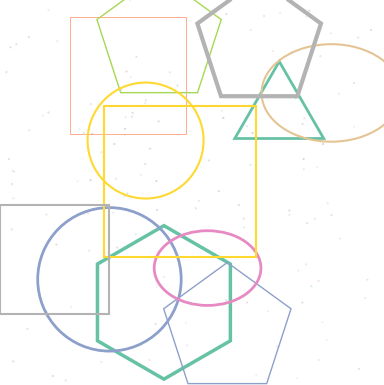[{"shape": "triangle", "thickness": 2, "radius": 0.67, "center": [0.725, 0.707]}, {"shape": "hexagon", "thickness": 2.5, "radius": 1.0, "center": [0.426, 0.215]}, {"shape": "square", "thickness": 0.5, "radius": 0.76, "center": [0.333, 0.804]}, {"shape": "circle", "thickness": 2, "radius": 0.93, "center": [0.284, 0.274]}, {"shape": "pentagon", "thickness": 1, "radius": 0.87, "center": [0.591, 0.144]}, {"shape": "oval", "thickness": 2, "radius": 0.69, "center": [0.539, 0.304]}, {"shape": "pentagon", "thickness": 1, "radius": 0.85, "center": [0.413, 0.897]}, {"shape": "square", "thickness": 1.5, "radius": 0.99, "center": [0.468, 0.529]}, {"shape": "circle", "thickness": 1.5, "radius": 0.75, "center": [0.378, 0.635]}, {"shape": "oval", "thickness": 1.5, "radius": 0.9, "center": [0.86, 0.759]}, {"shape": "pentagon", "thickness": 3, "radius": 0.84, "center": [0.673, 0.887]}, {"shape": "square", "thickness": 1.5, "radius": 0.71, "center": [0.141, 0.326]}]